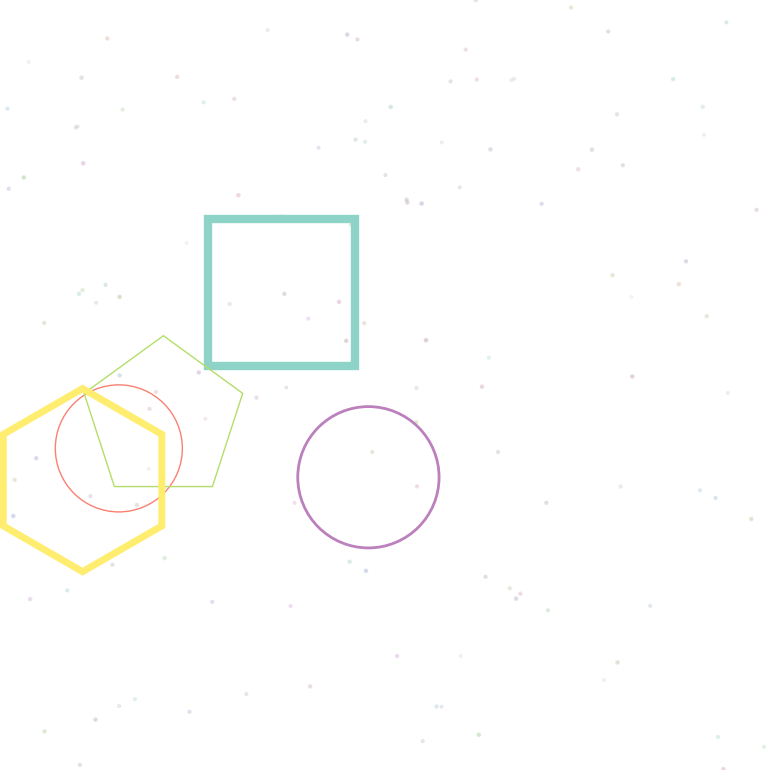[{"shape": "square", "thickness": 3, "radius": 0.48, "center": [0.366, 0.62]}, {"shape": "circle", "thickness": 0.5, "radius": 0.41, "center": [0.154, 0.418]}, {"shape": "pentagon", "thickness": 0.5, "radius": 0.54, "center": [0.212, 0.456]}, {"shape": "circle", "thickness": 1, "radius": 0.46, "center": [0.478, 0.38]}, {"shape": "hexagon", "thickness": 2.5, "radius": 0.59, "center": [0.107, 0.376]}]